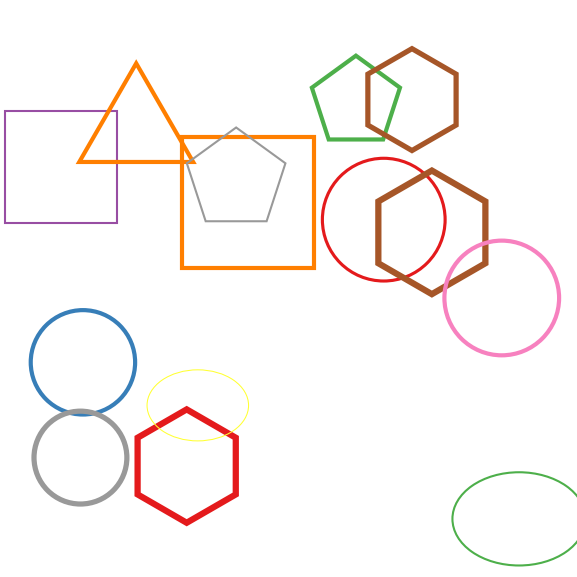[{"shape": "hexagon", "thickness": 3, "radius": 0.49, "center": [0.323, 0.192]}, {"shape": "circle", "thickness": 1.5, "radius": 0.53, "center": [0.665, 0.619]}, {"shape": "circle", "thickness": 2, "radius": 0.45, "center": [0.144, 0.372]}, {"shape": "pentagon", "thickness": 2, "radius": 0.4, "center": [0.616, 0.823]}, {"shape": "oval", "thickness": 1, "radius": 0.58, "center": [0.899, 0.101]}, {"shape": "square", "thickness": 1, "radius": 0.48, "center": [0.106, 0.71]}, {"shape": "square", "thickness": 2, "radius": 0.57, "center": [0.43, 0.648]}, {"shape": "triangle", "thickness": 2, "radius": 0.57, "center": [0.236, 0.776]}, {"shape": "oval", "thickness": 0.5, "radius": 0.44, "center": [0.343, 0.297]}, {"shape": "hexagon", "thickness": 2.5, "radius": 0.44, "center": [0.713, 0.827]}, {"shape": "hexagon", "thickness": 3, "radius": 0.54, "center": [0.748, 0.597]}, {"shape": "circle", "thickness": 2, "radius": 0.5, "center": [0.869, 0.483]}, {"shape": "pentagon", "thickness": 1, "radius": 0.45, "center": [0.409, 0.689]}, {"shape": "circle", "thickness": 2.5, "radius": 0.4, "center": [0.139, 0.207]}]